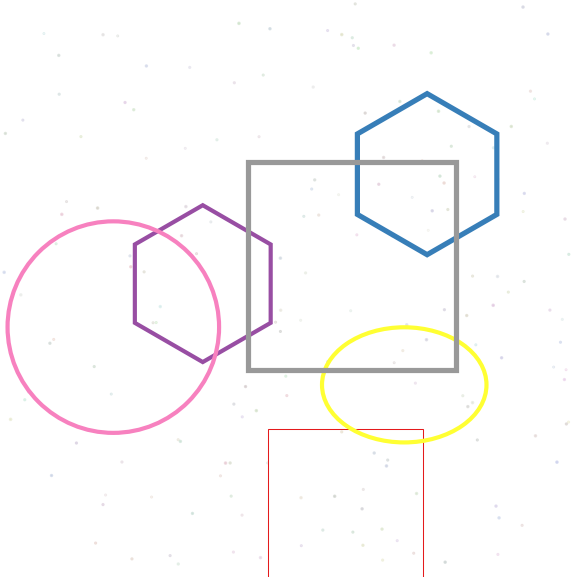[{"shape": "square", "thickness": 0.5, "radius": 0.67, "center": [0.599, 0.122]}, {"shape": "hexagon", "thickness": 2.5, "radius": 0.7, "center": [0.74, 0.698]}, {"shape": "hexagon", "thickness": 2, "radius": 0.68, "center": [0.351, 0.508]}, {"shape": "oval", "thickness": 2, "radius": 0.71, "center": [0.7, 0.333]}, {"shape": "circle", "thickness": 2, "radius": 0.92, "center": [0.196, 0.433]}, {"shape": "square", "thickness": 2.5, "radius": 0.9, "center": [0.609, 0.539]}]